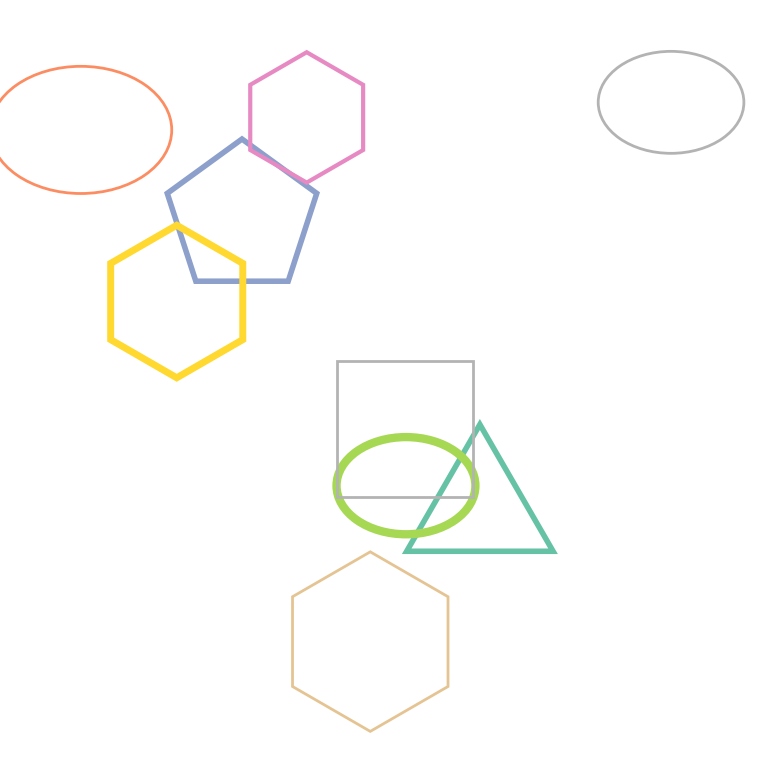[{"shape": "triangle", "thickness": 2, "radius": 0.55, "center": [0.623, 0.339]}, {"shape": "oval", "thickness": 1, "radius": 0.59, "center": [0.105, 0.831]}, {"shape": "pentagon", "thickness": 2, "radius": 0.51, "center": [0.314, 0.717]}, {"shape": "hexagon", "thickness": 1.5, "radius": 0.42, "center": [0.398, 0.848]}, {"shape": "oval", "thickness": 3, "radius": 0.45, "center": [0.527, 0.369]}, {"shape": "hexagon", "thickness": 2.5, "radius": 0.5, "center": [0.23, 0.608]}, {"shape": "hexagon", "thickness": 1, "radius": 0.58, "center": [0.481, 0.167]}, {"shape": "oval", "thickness": 1, "radius": 0.47, "center": [0.871, 0.867]}, {"shape": "square", "thickness": 1, "radius": 0.44, "center": [0.526, 0.442]}]